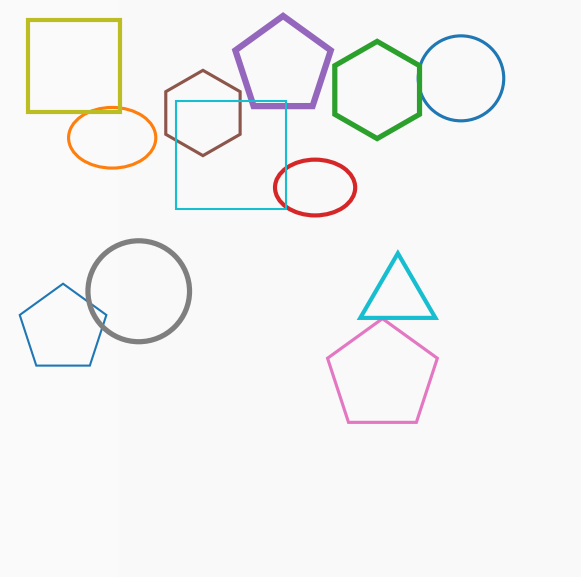[{"shape": "pentagon", "thickness": 1, "radius": 0.39, "center": [0.108, 0.429]}, {"shape": "circle", "thickness": 1.5, "radius": 0.37, "center": [0.793, 0.863]}, {"shape": "oval", "thickness": 1.5, "radius": 0.38, "center": [0.193, 0.761]}, {"shape": "hexagon", "thickness": 2.5, "radius": 0.42, "center": [0.649, 0.843]}, {"shape": "oval", "thickness": 2, "radius": 0.34, "center": [0.542, 0.674]}, {"shape": "pentagon", "thickness": 3, "radius": 0.43, "center": [0.487, 0.885]}, {"shape": "hexagon", "thickness": 1.5, "radius": 0.37, "center": [0.349, 0.803]}, {"shape": "pentagon", "thickness": 1.5, "radius": 0.5, "center": [0.658, 0.348]}, {"shape": "circle", "thickness": 2.5, "radius": 0.44, "center": [0.239, 0.495]}, {"shape": "square", "thickness": 2, "radius": 0.4, "center": [0.127, 0.884]}, {"shape": "square", "thickness": 1, "radius": 0.47, "center": [0.398, 0.731]}, {"shape": "triangle", "thickness": 2, "radius": 0.37, "center": [0.684, 0.486]}]